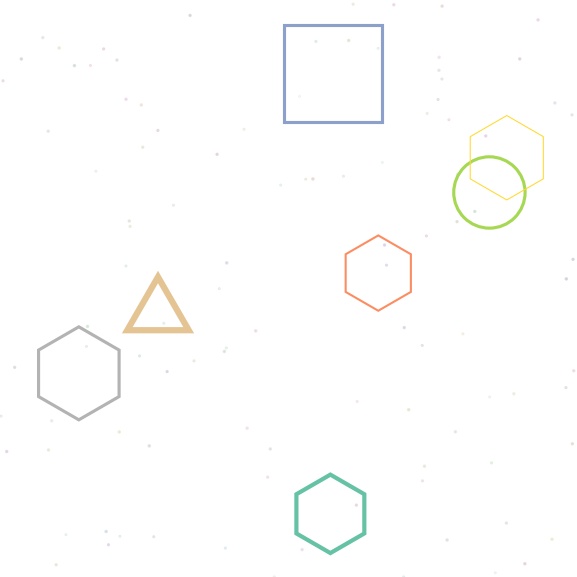[{"shape": "hexagon", "thickness": 2, "radius": 0.34, "center": [0.572, 0.109]}, {"shape": "hexagon", "thickness": 1, "radius": 0.33, "center": [0.655, 0.526]}, {"shape": "square", "thickness": 1.5, "radius": 0.42, "center": [0.577, 0.872]}, {"shape": "circle", "thickness": 1.5, "radius": 0.31, "center": [0.847, 0.666]}, {"shape": "hexagon", "thickness": 0.5, "radius": 0.37, "center": [0.878, 0.726]}, {"shape": "triangle", "thickness": 3, "radius": 0.31, "center": [0.274, 0.458]}, {"shape": "hexagon", "thickness": 1.5, "radius": 0.4, "center": [0.136, 0.353]}]